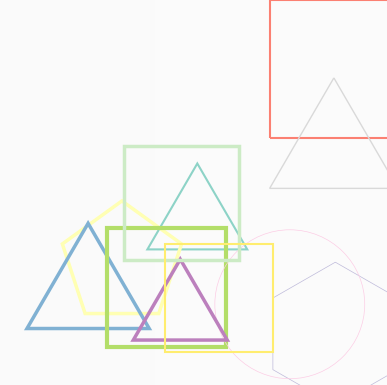[{"shape": "triangle", "thickness": 1.5, "radius": 0.74, "center": [0.509, 0.427]}, {"shape": "pentagon", "thickness": 2.5, "radius": 0.81, "center": [0.315, 0.316]}, {"shape": "hexagon", "thickness": 0.5, "radius": 0.93, "center": [0.865, 0.133]}, {"shape": "square", "thickness": 1.5, "radius": 0.9, "center": [0.877, 0.821]}, {"shape": "triangle", "thickness": 2.5, "radius": 0.91, "center": [0.227, 0.238]}, {"shape": "square", "thickness": 3, "radius": 0.77, "center": [0.43, 0.253]}, {"shape": "circle", "thickness": 0.5, "radius": 0.97, "center": [0.748, 0.21]}, {"shape": "triangle", "thickness": 1, "radius": 0.96, "center": [0.862, 0.606]}, {"shape": "triangle", "thickness": 2.5, "radius": 0.7, "center": [0.465, 0.187]}, {"shape": "square", "thickness": 2.5, "radius": 0.74, "center": [0.468, 0.474]}, {"shape": "square", "thickness": 1.5, "radius": 0.7, "center": [0.565, 0.225]}]